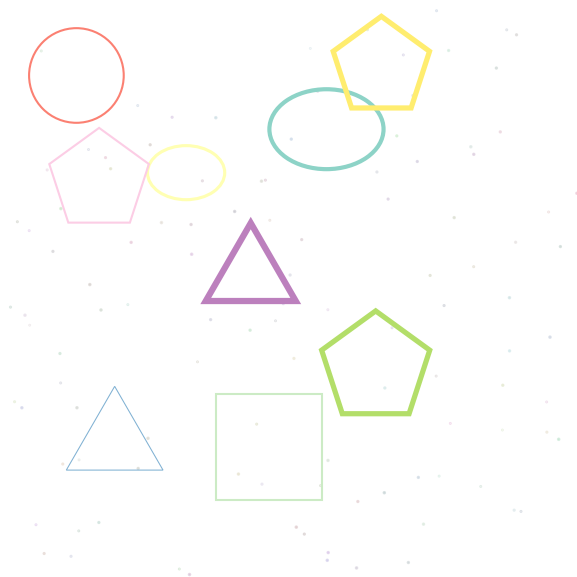[{"shape": "oval", "thickness": 2, "radius": 0.49, "center": [0.565, 0.775]}, {"shape": "oval", "thickness": 1.5, "radius": 0.33, "center": [0.322, 0.7]}, {"shape": "circle", "thickness": 1, "radius": 0.41, "center": [0.132, 0.868]}, {"shape": "triangle", "thickness": 0.5, "radius": 0.48, "center": [0.199, 0.233]}, {"shape": "pentagon", "thickness": 2.5, "radius": 0.49, "center": [0.651, 0.362]}, {"shape": "pentagon", "thickness": 1, "radius": 0.45, "center": [0.172, 0.687]}, {"shape": "triangle", "thickness": 3, "radius": 0.45, "center": [0.434, 0.523]}, {"shape": "square", "thickness": 1, "radius": 0.46, "center": [0.466, 0.225]}, {"shape": "pentagon", "thickness": 2.5, "radius": 0.44, "center": [0.66, 0.883]}]